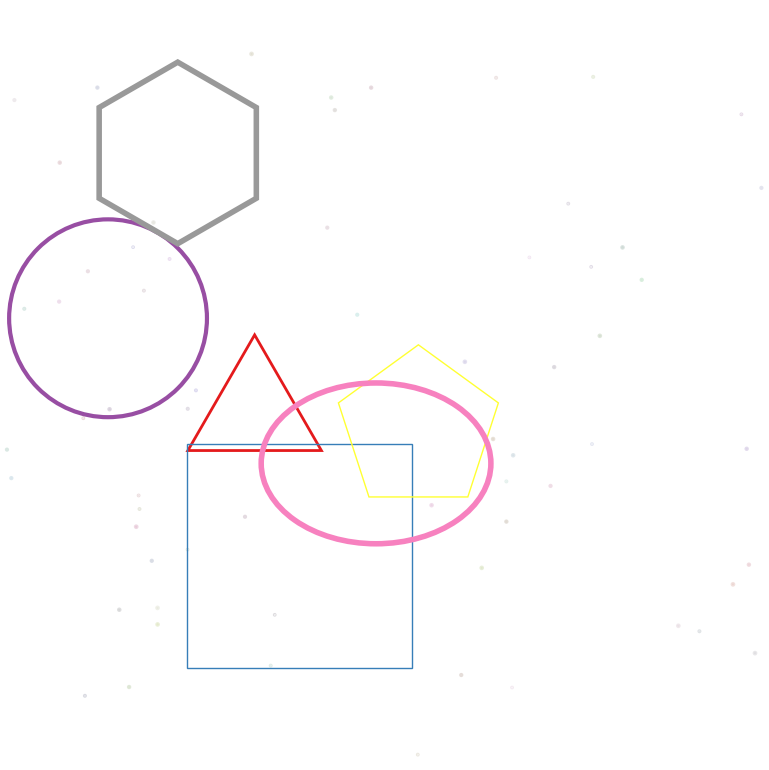[{"shape": "triangle", "thickness": 1, "radius": 0.5, "center": [0.331, 0.465]}, {"shape": "square", "thickness": 0.5, "radius": 0.73, "center": [0.389, 0.278]}, {"shape": "circle", "thickness": 1.5, "radius": 0.64, "center": [0.14, 0.587]}, {"shape": "pentagon", "thickness": 0.5, "radius": 0.55, "center": [0.543, 0.443]}, {"shape": "oval", "thickness": 2, "radius": 0.75, "center": [0.488, 0.398]}, {"shape": "hexagon", "thickness": 2, "radius": 0.59, "center": [0.231, 0.801]}]